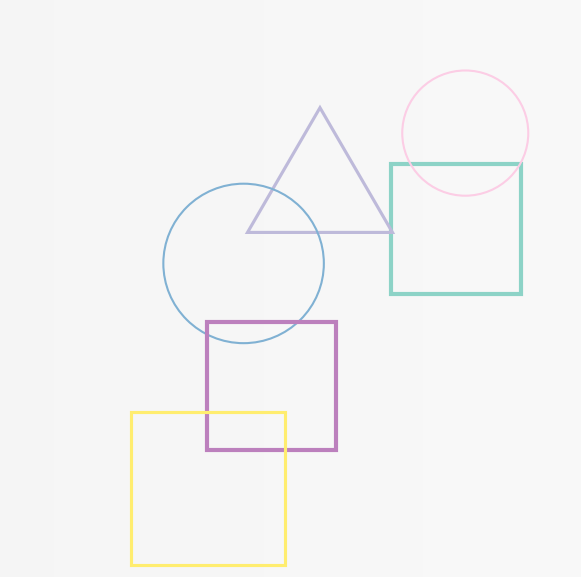[{"shape": "square", "thickness": 2, "radius": 0.56, "center": [0.784, 0.603]}, {"shape": "triangle", "thickness": 1.5, "radius": 0.72, "center": [0.551, 0.669]}, {"shape": "circle", "thickness": 1, "radius": 0.69, "center": [0.419, 0.543]}, {"shape": "circle", "thickness": 1, "radius": 0.54, "center": [0.8, 0.769]}, {"shape": "square", "thickness": 2, "radius": 0.55, "center": [0.467, 0.331]}, {"shape": "square", "thickness": 1.5, "radius": 0.66, "center": [0.358, 0.153]}]